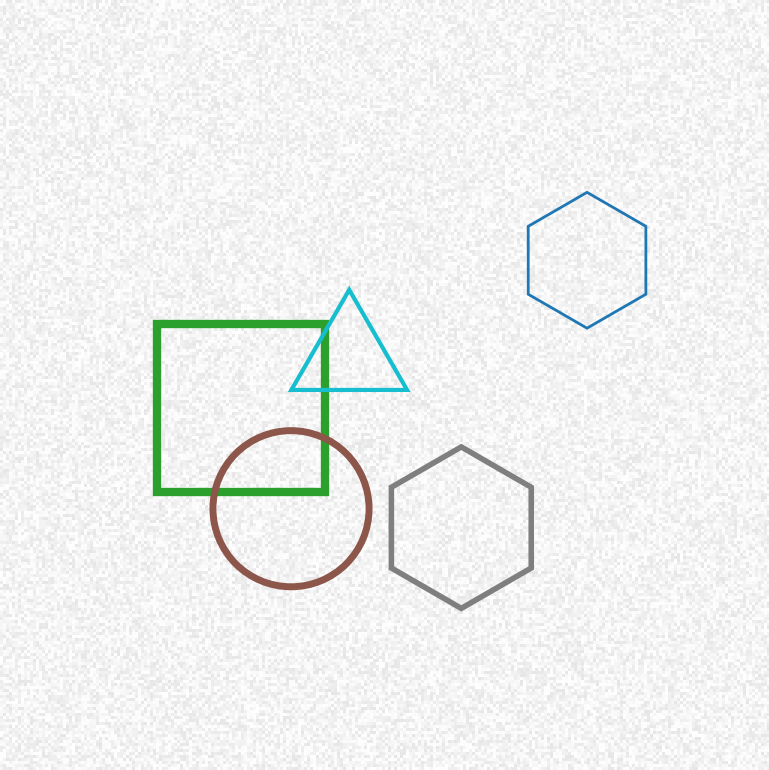[{"shape": "hexagon", "thickness": 1, "radius": 0.44, "center": [0.762, 0.662]}, {"shape": "square", "thickness": 3, "radius": 0.54, "center": [0.313, 0.47]}, {"shape": "circle", "thickness": 2.5, "radius": 0.51, "center": [0.378, 0.339]}, {"shape": "hexagon", "thickness": 2, "radius": 0.52, "center": [0.599, 0.315]}, {"shape": "triangle", "thickness": 1.5, "radius": 0.43, "center": [0.454, 0.537]}]